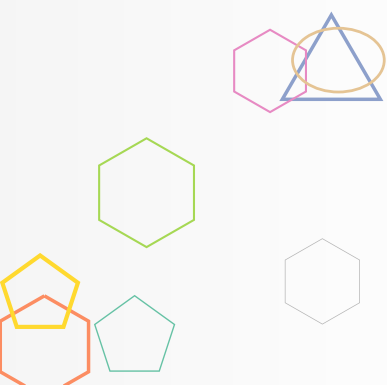[{"shape": "pentagon", "thickness": 1, "radius": 0.54, "center": [0.347, 0.124]}, {"shape": "hexagon", "thickness": 2.5, "radius": 0.66, "center": [0.115, 0.1]}, {"shape": "triangle", "thickness": 2.5, "radius": 0.73, "center": [0.855, 0.815]}, {"shape": "hexagon", "thickness": 1.5, "radius": 0.53, "center": [0.697, 0.816]}, {"shape": "hexagon", "thickness": 1.5, "radius": 0.71, "center": [0.378, 0.499]}, {"shape": "pentagon", "thickness": 3, "radius": 0.51, "center": [0.104, 0.234]}, {"shape": "oval", "thickness": 2, "radius": 0.59, "center": [0.873, 0.844]}, {"shape": "hexagon", "thickness": 0.5, "radius": 0.55, "center": [0.832, 0.269]}]